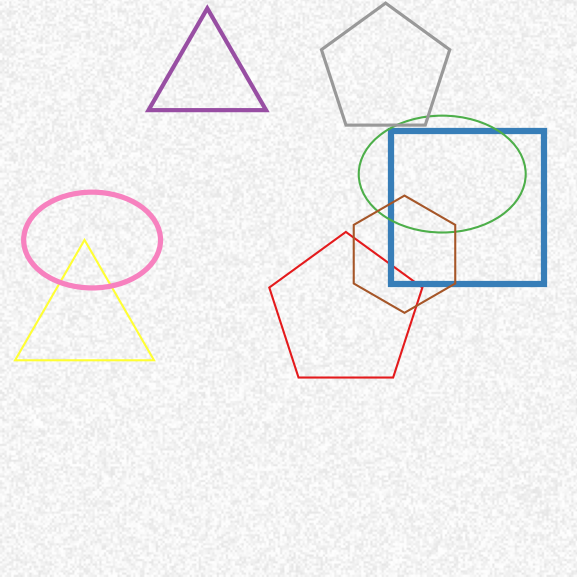[{"shape": "pentagon", "thickness": 1, "radius": 0.7, "center": [0.599, 0.458]}, {"shape": "square", "thickness": 3, "radius": 0.66, "center": [0.809, 0.639]}, {"shape": "oval", "thickness": 1, "radius": 0.72, "center": [0.766, 0.698]}, {"shape": "triangle", "thickness": 2, "radius": 0.59, "center": [0.359, 0.867]}, {"shape": "triangle", "thickness": 1, "radius": 0.69, "center": [0.146, 0.445]}, {"shape": "hexagon", "thickness": 1, "radius": 0.51, "center": [0.7, 0.559]}, {"shape": "oval", "thickness": 2.5, "radius": 0.59, "center": [0.159, 0.583]}, {"shape": "pentagon", "thickness": 1.5, "radius": 0.58, "center": [0.668, 0.877]}]